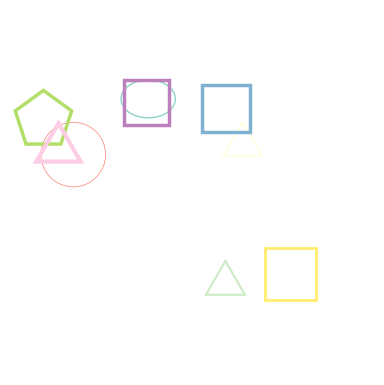[{"shape": "oval", "thickness": 1, "radius": 0.35, "center": [0.385, 0.743]}, {"shape": "triangle", "thickness": 0.5, "radius": 0.29, "center": [0.63, 0.625]}, {"shape": "circle", "thickness": 0.5, "radius": 0.42, "center": [0.19, 0.599]}, {"shape": "square", "thickness": 2.5, "radius": 0.31, "center": [0.588, 0.718]}, {"shape": "pentagon", "thickness": 2.5, "radius": 0.38, "center": [0.113, 0.688]}, {"shape": "triangle", "thickness": 3, "radius": 0.33, "center": [0.152, 0.614]}, {"shape": "square", "thickness": 2.5, "radius": 0.29, "center": [0.381, 0.734]}, {"shape": "triangle", "thickness": 1.5, "radius": 0.29, "center": [0.586, 0.264]}, {"shape": "square", "thickness": 2, "radius": 0.33, "center": [0.754, 0.289]}]